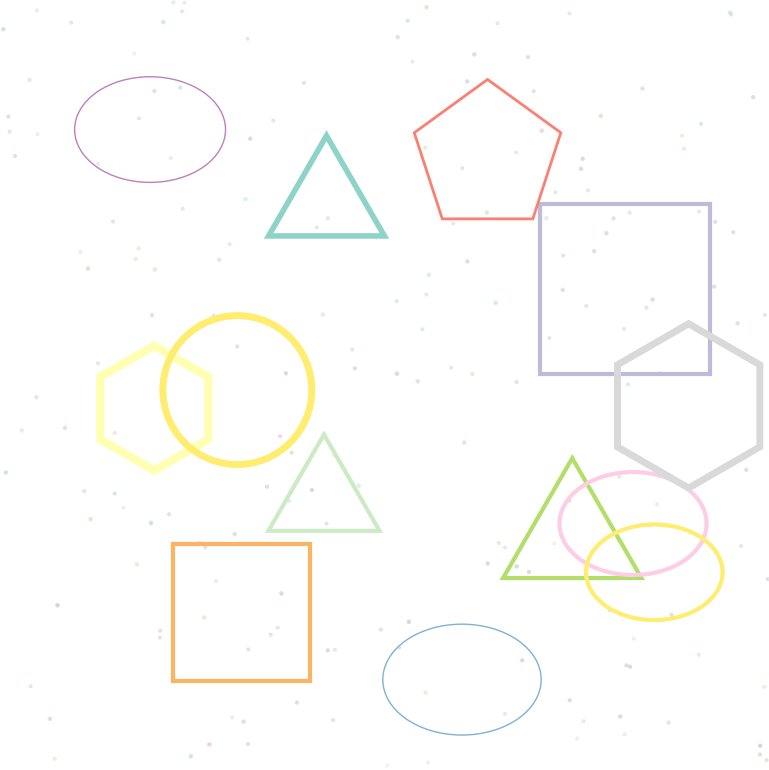[{"shape": "triangle", "thickness": 2, "radius": 0.43, "center": [0.424, 0.737]}, {"shape": "hexagon", "thickness": 3, "radius": 0.41, "center": [0.2, 0.47]}, {"shape": "square", "thickness": 1.5, "radius": 0.55, "center": [0.812, 0.624]}, {"shape": "pentagon", "thickness": 1, "radius": 0.5, "center": [0.633, 0.797]}, {"shape": "oval", "thickness": 0.5, "radius": 0.51, "center": [0.6, 0.117]}, {"shape": "square", "thickness": 1.5, "radius": 0.44, "center": [0.313, 0.205]}, {"shape": "triangle", "thickness": 1.5, "radius": 0.52, "center": [0.743, 0.301]}, {"shape": "oval", "thickness": 1.5, "radius": 0.48, "center": [0.822, 0.32]}, {"shape": "hexagon", "thickness": 2.5, "radius": 0.53, "center": [0.894, 0.473]}, {"shape": "oval", "thickness": 0.5, "radius": 0.49, "center": [0.195, 0.832]}, {"shape": "triangle", "thickness": 1.5, "radius": 0.42, "center": [0.421, 0.352]}, {"shape": "circle", "thickness": 2.5, "radius": 0.48, "center": [0.308, 0.493]}, {"shape": "oval", "thickness": 1.5, "radius": 0.44, "center": [0.85, 0.257]}]